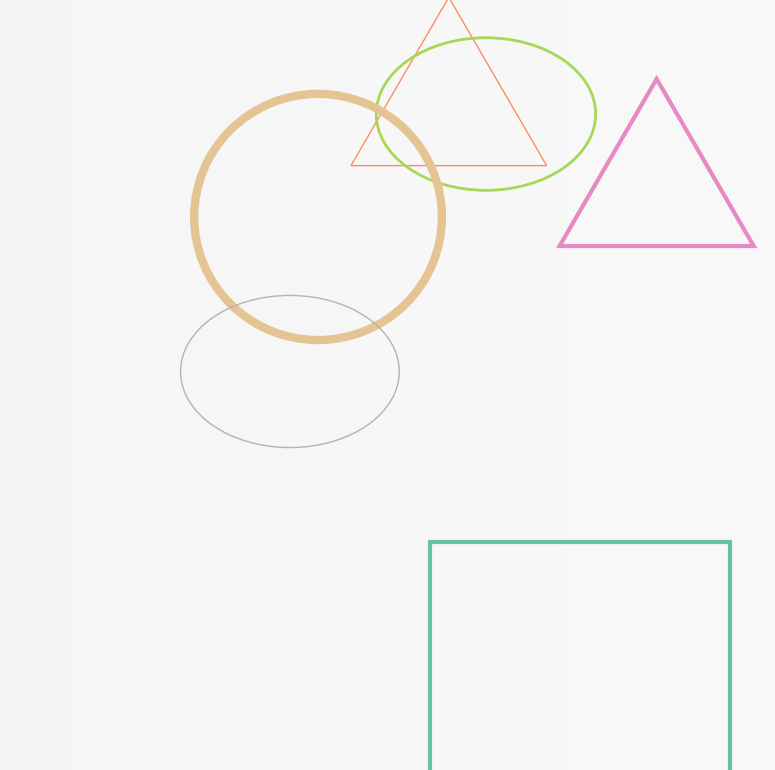[{"shape": "square", "thickness": 1.5, "radius": 0.97, "center": [0.749, 0.103]}, {"shape": "triangle", "thickness": 0.5, "radius": 0.73, "center": [0.579, 0.858]}, {"shape": "triangle", "thickness": 1.5, "radius": 0.72, "center": [0.847, 0.753]}, {"shape": "oval", "thickness": 1, "radius": 0.71, "center": [0.627, 0.852]}, {"shape": "circle", "thickness": 3, "radius": 0.8, "center": [0.41, 0.718]}, {"shape": "oval", "thickness": 0.5, "radius": 0.71, "center": [0.374, 0.518]}]